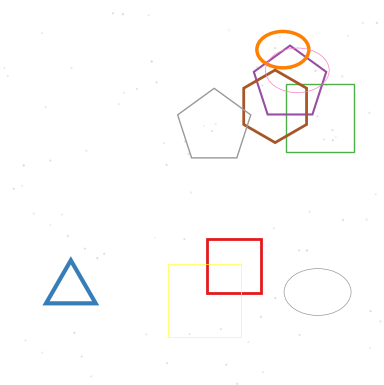[{"shape": "square", "thickness": 2, "radius": 0.35, "center": [0.608, 0.309]}, {"shape": "triangle", "thickness": 3, "radius": 0.37, "center": [0.184, 0.249]}, {"shape": "square", "thickness": 1, "radius": 0.44, "center": [0.831, 0.693]}, {"shape": "pentagon", "thickness": 1.5, "radius": 0.49, "center": [0.753, 0.783]}, {"shape": "oval", "thickness": 2.5, "radius": 0.34, "center": [0.735, 0.871]}, {"shape": "square", "thickness": 0.5, "radius": 0.48, "center": [0.532, 0.22]}, {"shape": "hexagon", "thickness": 2, "radius": 0.47, "center": [0.715, 0.724]}, {"shape": "oval", "thickness": 0.5, "radius": 0.41, "center": [0.772, 0.817]}, {"shape": "pentagon", "thickness": 1, "radius": 0.5, "center": [0.556, 0.671]}, {"shape": "oval", "thickness": 0.5, "radius": 0.43, "center": [0.825, 0.241]}]